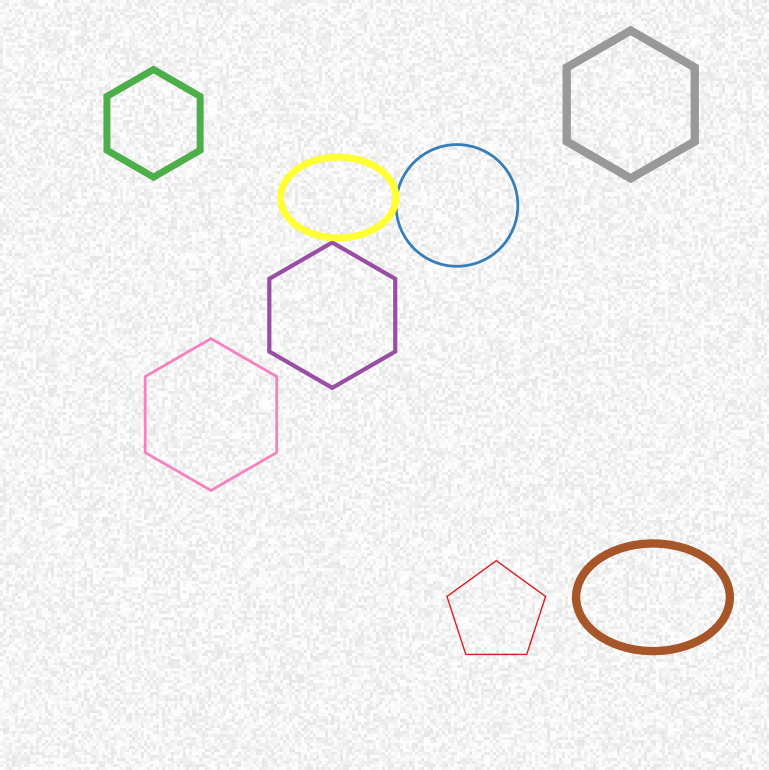[{"shape": "pentagon", "thickness": 0.5, "radius": 0.34, "center": [0.644, 0.205]}, {"shape": "circle", "thickness": 1, "radius": 0.4, "center": [0.593, 0.733]}, {"shape": "hexagon", "thickness": 2.5, "radius": 0.35, "center": [0.199, 0.84]}, {"shape": "hexagon", "thickness": 1.5, "radius": 0.47, "center": [0.432, 0.591]}, {"shape": "oval", "thickness": 2.5, "radius": 0.37, "center": [0.439, 0.743]}, {"shape": "oval", "thickness": 3, "radius": 0.5, "center": [0.848, 0.224]}, {"shape": "hexagon", "thickness": 1, "radius": 0.49, "center": [0.274, 0.462]}, {"shape": "hexagon", "thickness": 3, "radius": 0.48, "center": [0.819, 0.864]}]